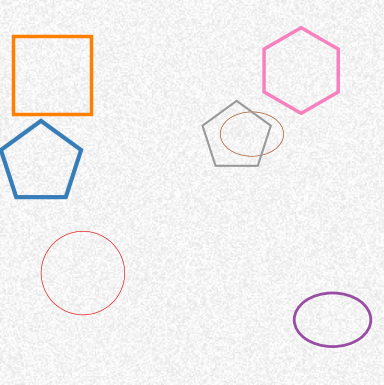[{"shape": "circle", "thickness": 0.5, "radius": 0.54, "center": [0.215, 0.291]}, {"shape": "pentagon", "thickness": 3, "radius": 0.55, "center": [0.106, 0.577]}, {"shape": "oval", "thickness": 2, "radius": 0.5, "center": [0.864, 0.169]}, {"shape": "square", "thickness": 2.5, "radius": 0.51, "center": [0.135, 0.804]}, {"shape": "oval", "thickness": 0.5, "radius": 0.41, "center": [0.654, 0.652]}, {"shape": "hexagon", "thickness": 2.5, "radius": 0.56, "center": [0.782, 0.817]}, {"shape": "pentagon", "thickness": 1.5, "radius": 0.47, "center": [0.615, 0.645]}]